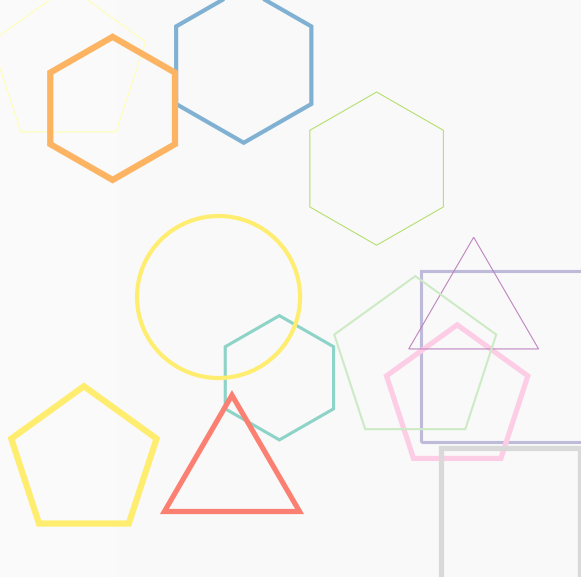[{"shape": "hexagon", "thickness": 1.5, "radius": 0.54, "center": [0.481, 0.345]}, {"shape": "pentagon", "thickness": 0.5, "radius": 0.7, "center": [0.118, 0.884]}, {"shape": "square", "thickness": 1.5, "radius": 0.74, "center": [0.871, 0.382]}, {"shape": "triangle", "thickness": 2.5, "radius": 0.67, "center": [0.399, 0.181]}, {"shape": "hexagon", "thickness": 2, "radius": 0.67, "center": [0.419, 0.886]}, {"shape": "hexagon", "thickness": 3, "radius": 0.62, "center": [0.194, 0.811]}, {"shape": "hexagon", "thickness": 0.5, "radius": 0.66, "center": [0.648, 0.707]}, {"shape": "pentagon", "thickness": 2.5, "radius": 0.64, "center": [0.787, 0.309]}, {"shape": "square", "thickness": 2.5, "radius": 0.6, "center": [0.878, 0.103]}, {"shape": "triangle", "thickness": 0.5, "radius": 0.64, "center": [0.815, 0.459]}, {"shape": "pentagon", "thickness": 1, "radius": 0.73, "center": [0.714, 0.375]}, {"shape": "circle", "thickness": 2, "radius": 0.7, "center": [0.376, 0.485]}, {"shape": "pentagon", "thickness": 3, "radius": 0.66, "center": [0.144, 0.199]}]